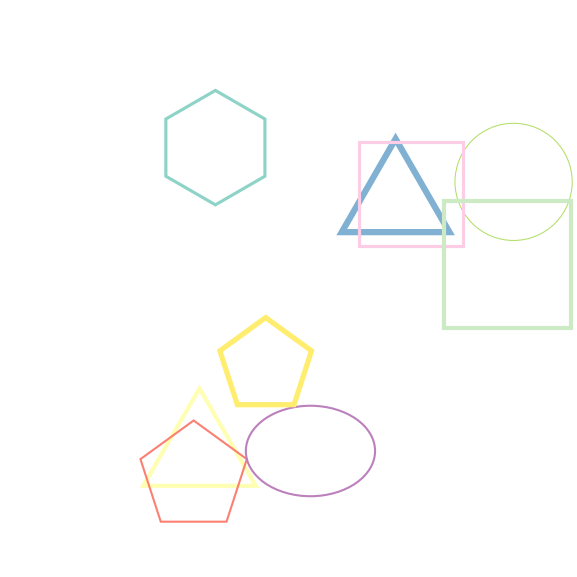[{"shape": "hexagon", "thickness": 1.5, "radius": 0.5, "center": [0.373, 0.744]}, {"shape": "triangle", "thickness": 2, "radius": 0.56, "center": [0.345, 0.214]}, {"shape": "pentagon", "thickness": 1, "radius": 0.48, "center": [0.335, 0.174]}, {"shape": "triangle", "thickness": 3, "radius": 0.54, "center": [0.685, 0.651]}, {"shape": "circle", "thickness": 0.5, "radius": 0.51, "center": [0.889, 0.684]}, {"shape": "square", "thickness": 1.5, "radius": 0.45, "center": [0.711, 0.663]}, {"shape": "oval", "thickness": 1, "radius": 0.56, "center": [0.538, 0.218]}, {"shape": "square", "thickness": 2, "radius": 0.55, "center": [0.879, 0.541]}, {"shape": "pentagon", "thickness": 2.5, "radius": 0.42, "center": [0.46, 0.366]}]